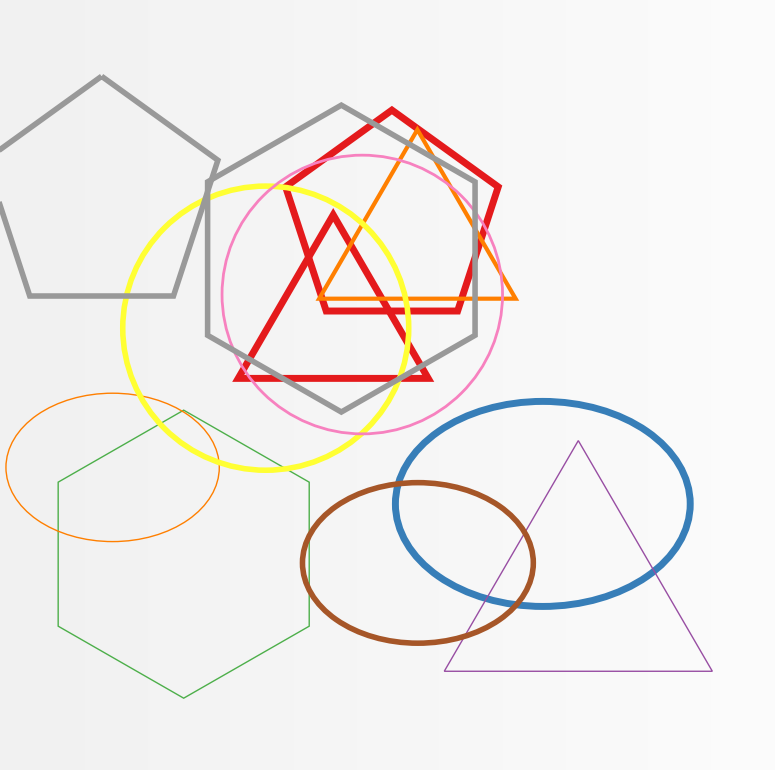[{"shape": "triangle", "thickness": 2.5, "radius": 0.71, "center": [0.43, 0.579]}, {"shape": "pentagon", "thickness": 2.5, "radius": 0.72, "center": [0.506, 0.713]}, {"shape": "oval", "thickness": 2.5, "radius": 0.95, "center": [0.7, 0.346]}, {"shape": "hexagon", "thickness": 0.5, "radius": 0.94, "center": [0.237, 0.28]}, {"shape": "triangle", "thickness": 0.5, "radius": 1.0, "center": [0.746, 0.228]}, {"shape": "triangle", "thickness": 1.5, "radius": 0.73, "center": [0.539, 0.685]}, {"shape": "oval", "thickness": 0.5, "radius": 0.69, "center": [0.145, 0.393]}, {"shape": "circle", "thickness": 2, "radius": 0.92, "center": [0.343, 0.574]}, {"shape": "oval", "thickness": 2, "radius": 0.74, "center": [0.539, 0.269]}, {"shape": "circle", "thickness": 1, "radius": 0.9, "center": [0.467, 0.618]}, {"shape": "hexagon", "thickness": 2, "radius": 1.0, "center": [0.44, 0.664]}, {"shape": "pentagon", "thickness": 2, "radius": 0.79, "center": [0.131, 0.743]}]